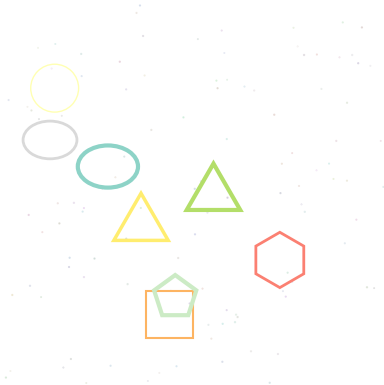[{"shape": "oval", "thickness": 3, "radius": 0.39, "center": [0.28, 0.567]}, {"shape": "circle", "thickness": 1, "radius": 0.31, "center": [0.142, 0.771]}, {"shape": "hexagon", "thickness": 2, "radius": 0.36, "center": [0.727, 0.325]}, {"shape": "square", "thickness": 1.5, "radius": 0.31, "center": [0.439, 0.184]}, {"shape": "triangle", "thickness": 3, "radius": 0.4, "center": [0.554, 0.495]}, {"shape": "oval", "thickness": 2, "radius": 0.35, "center": [0.13, 0.636]}, {"shape": "pentagon", "thickness": 3, "radius": 0.29, "center": [0.455, 0.228]}, {"shape": "triangle", "thickness": 2.5, "radius": 0.41, "center": [0.366, 0.416]}]